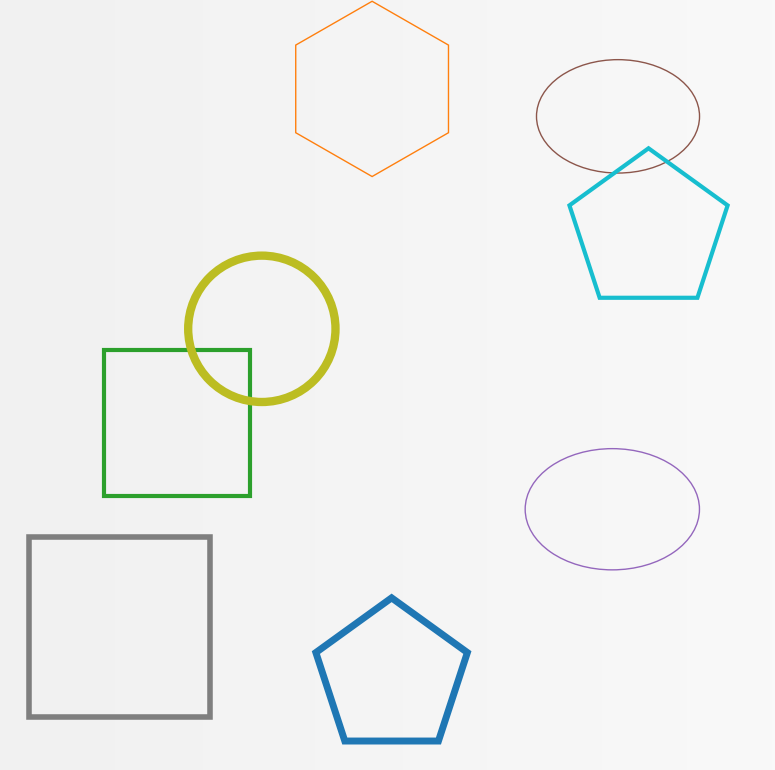[{"shape": "pentagon", "thickness": 2.5, "radius": 0.51, "center": [0.505, 0.121]}, {"shape": "hexagon", "thickness": 0.5, "radius": 0.57, "center": [0.48, 0.885]}, {"shape": "square", "thickness": 1.5, "radius": 0.47, "center": [0.228, 0.45]}, {"shape": "oval", "thickness": 0.5, "radius": 0.56, "center": [0.79, 0.339]}, {"shape": "oval", "thickness": 0.5, "radius": 0.53, "center": [0.797, 0.849]}, {"shape": "square", "thickness": 2, "radius": 0.58, "center": [0.155, 0.186]}, {"shape": "circle", "thickness": 3, "radius": 0.48, "center": [0.338, 0.573]}, {"shape": "pentagon", "thickness": 1.5, "radius": 0.54, "center": [0.837, 0.7]}]